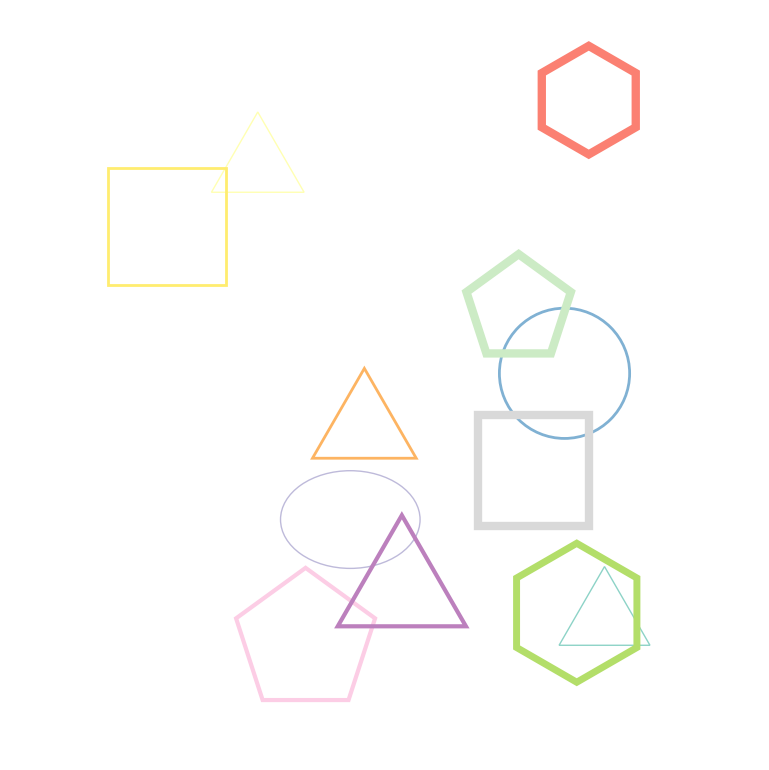[{"shape": "triangle", "thickness": 0.5, "radius": 0.34, "center": [0.785, 0.196]}, {"shape": "triangle", "thickness": 0.5, "radius": 0.35, "center": [0.335, 0.785]}, {"shape": "oval", "thickness": 0.5, "radius": 0.45, "center": [0.455, 0.325]}, {"shape": "hexagon", "thickness": 3, "radius": 0.35, "center": [0.765, 0.87]}, {"shape": "circle", "thickness": 1, "radius": 0.42, "center": [0.733, 0.515]}, {"shape": "triangle", "thickness": 1, "radius": 0.39, "center": [0.473, 0.444]}, {"shape": "hexagon", "thickness": 2.5, "radius": 0.45, "center": [0.749, 0.204]}, {"shape": "pentagon", "thickness": 1.5, "radius": 0.47, "center": [0.397, 0.168]}, {"shape": "square", "thickness": 3, "radius": 0.36, "center": [0.692, 0.389]}, {"shape": "triangle", "thickness": 1.5, "radius": 0.48, "center": [0.522, 0.235]}, {"shape": "pentagon", "thickness": 3, "radius": 0.36, "center": [0.674, 0.599]}, {"shape": "square", "thickness": 1, "radius": 0.38, "center": [0.217, 0.706]}]